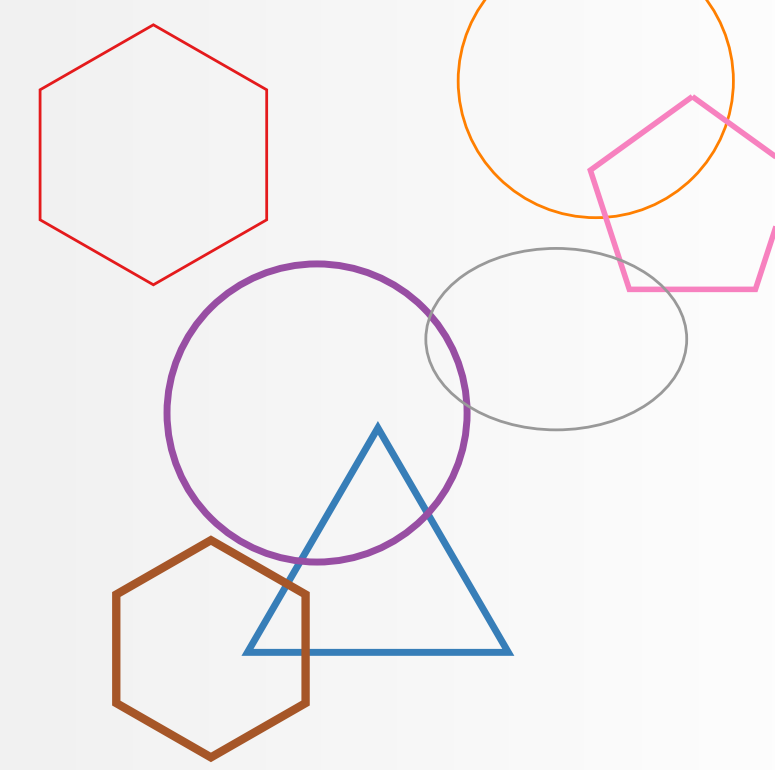[{"shape": "hexagon", "thickness": 1, "radius": 0.84, "center": [0.198, 0.799]}, {"shape": "triangle", "thickness": 2.5, "radius": 0.97, "center": [0.488, 0.25]}, {"shape": "circle", "thickness": 2.5, "radius": 0.97, "center": [0.409, 0.464]}, {"shape": "circle", "thickness": 1, "radius": 0.89, "center": [0.769, 0.895]}, {"shape": "hexagon", "thickness": 3, "radius": 0.71, "center": [0.272, 0.157]}, {"shape": "pentagon", "thickness": 2, "radius": 0.69, "center": [0.893, 0.736]}, {"shape": "oval", "thickness": 1, "radius": 0.84, "center": [0.718, 0.56]}]